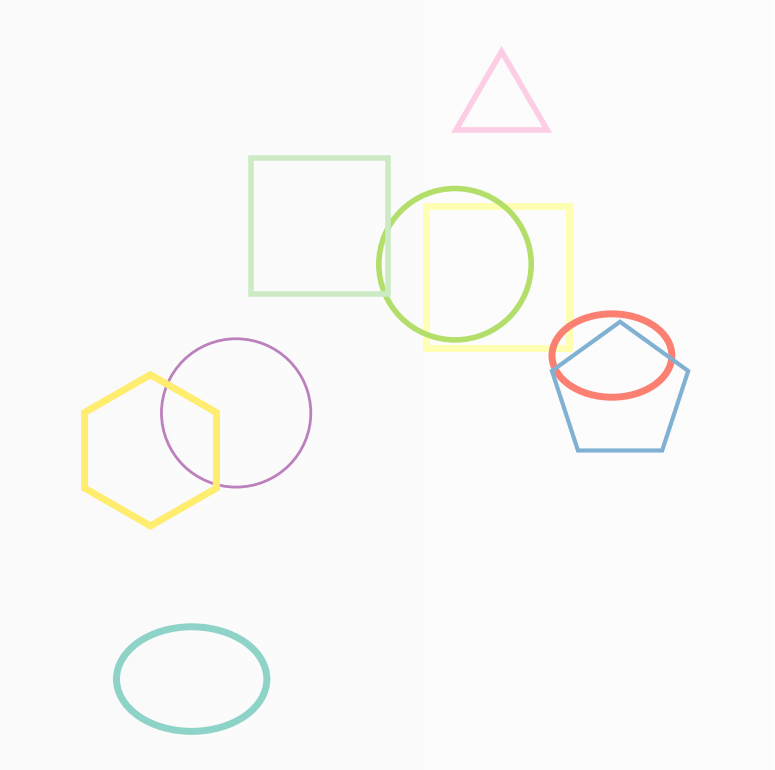[{"shape": "oval", "thickness": 2.5, "radius": 0.49, "center": [0.247, 0.118]}, {"shape": "square", "thickness": 2.5, "radius": 0.46, "center": [0.642, 0.64]}, {"shape": "oval", "thickness": 2.5, "radius": 0.39, "center": [0.79, 0.538]}, {"shape": "pentagon", "thickness": 1.5, "radius": 0.46, "center": [0.8, 0.49]}, {"shape": "circle", "thickness": 2, "radius": 0.49, "center": [0.587, 0.657]}, {"shape": "triangle", "thickness": 2, "radius": 0.34, "center": [0.647, 0.865]}, {"shape": "circle", "thickness": 1, "radius": 0.48, "center": [0.305, 0.464]}, {"shape": "square", "thickness": 2, "radius": 0.44, "center": [0.412, 0.706]}, {"shape": "hexagon", "thickness": 2.5, "radius": 0.49, "center": [0.194, 0.415]}]